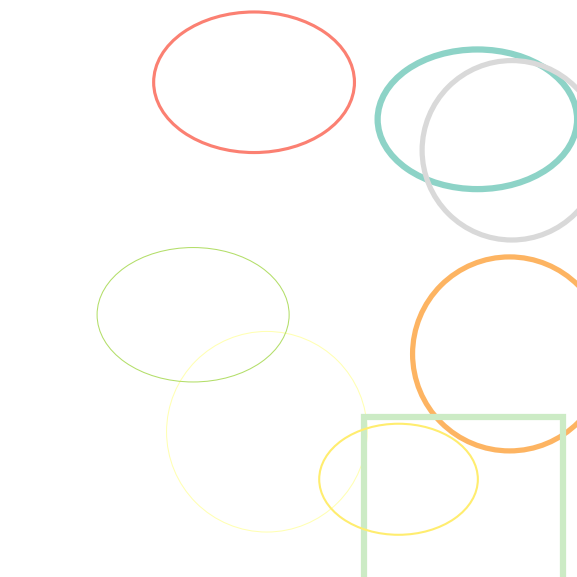[{"shape": "oval", "thickness": 3, "radius": 0.86, "center": [0.827, 0.793]}, {"shape": "circle", "thickness": 0.5, "radius": 0.87, "center": [0.462, 0.252]}, {"shape": "oval", "thickness": 1.5, "radius": 0.87, "center": [0.44, 0.857]}, {"shape": "circle", "thickness": 2.5, "radius": 0.84, "center": [0.882, 0.386]}, {"shape": "oval", "thickness": 0.5, "radius": 0.83, "center": [0.334, 0.454]}, {"shape": "circle", "thickness": 2.5, "radius": 0.78, "center": [0.886, 0.739]}, {"shape": "square", "thickness": 3, "radius": 0.86, "center": [0.802, 0.105]}, {"shape": "oval", "thickness": 1, "radius": 0.69, "center": [0.69, 0.169]}]